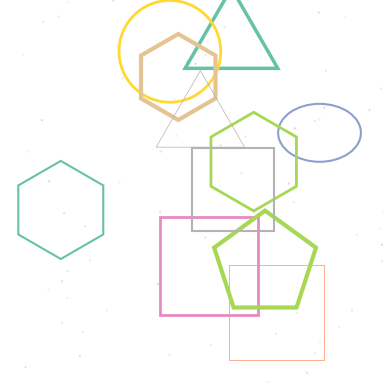[{"shape": "triangle", "thickness": 2.5, "radius": 0.69, "center": [0.601, 0.892]}, {"shape": "hexagon", "thickness": 1.5, "radius": 0.64, "center": [0.158, 0.455]}, {"shape": "square", "thickness": 0.5, "radius": 0.61, "center": [0.719, 0.188]}, {"shape": "oval", "thickness": 1.5, "radius": 0.54, "center": [0.83, 0.655]}, {"shape": "square", "thickness": 2, "radius": 0.64, "center": [0.543, 0.309]}, {"shape": "pentagon", "thickness": 3, "radius": 0.7, "center": [0.688, 0.314]}, {"shape": "hexagon", "thickness": 2, "radius": 0.64, "center": [0.659, 0.58]}, {"shape": "circle", "thickness": 2, "radius": 0.66, "center": [0.441, 0.867]}, {"shape": "hexagon", "thickness": 3, "radius": 0.56, "center": [0.463, 0.8]}, {"shape": "triangle", "thickness": 0.5, "radius": 0.66, "center": [0.52, 0.684]}, {"shape": "square", "thickness": 1.5, "radius": 0.53, "center": [0.605, 0.508]}]